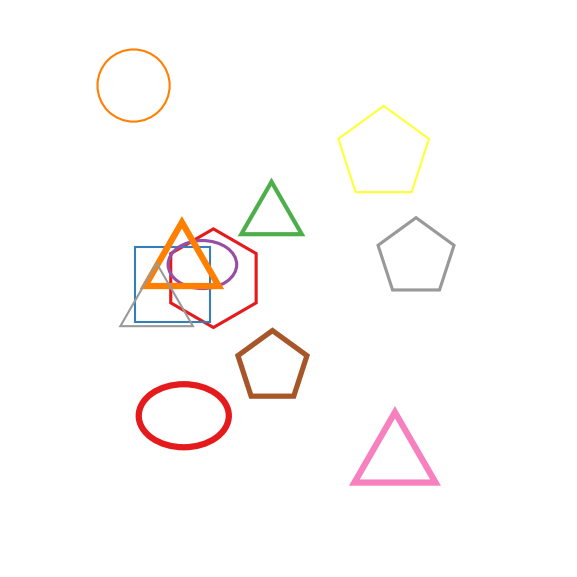[{"shape": "oval", "thickness": 3, "radius": 0.39, "center": [0.318, 0.279]}, {"shape": "hexagon", "thickness": 1.5, "radius": 0.43, "center": [0.37, 0.517]}, {"shape": "square", "thickness": 1, "radius": 0.33, "center": [0.299, 0.507]}, {"shape": "triangle", "thickness": 2, "radius": 0.3, "center": [0.47, 0.624]}, {"shape": "oval", "thickness": 1.5, "radius": 0.3, "center": [0.35, 0.541]}, {"shape": "circle", "thickness": 1, "radius": 0.31, "center": [0.231, 0.851]}, {"shape": "triangle", "thickness": 3, "radius": 0.37, "center": [0.315, 0.541]}, {"shape": "pentagon", "thickness": 1, "radius": 0.41, "center": [0.664, 0.733]}, {"shape": "pentagon", "thickness": 2.5, "radius": 0.31, "center": [0.472, 0.364]}, {"shape": "triangle", "thickness": 3, "radius": 0.41, "center": [0.684, 0.204]}, {"shape": "triangle", "thickness": 1, "radius": 0.36, "center": [0.271, 0.471]}, {"shape": "pentagon", "thickness": 1.5, "radius": 0.35, "center": [0.72, 0.553]}]